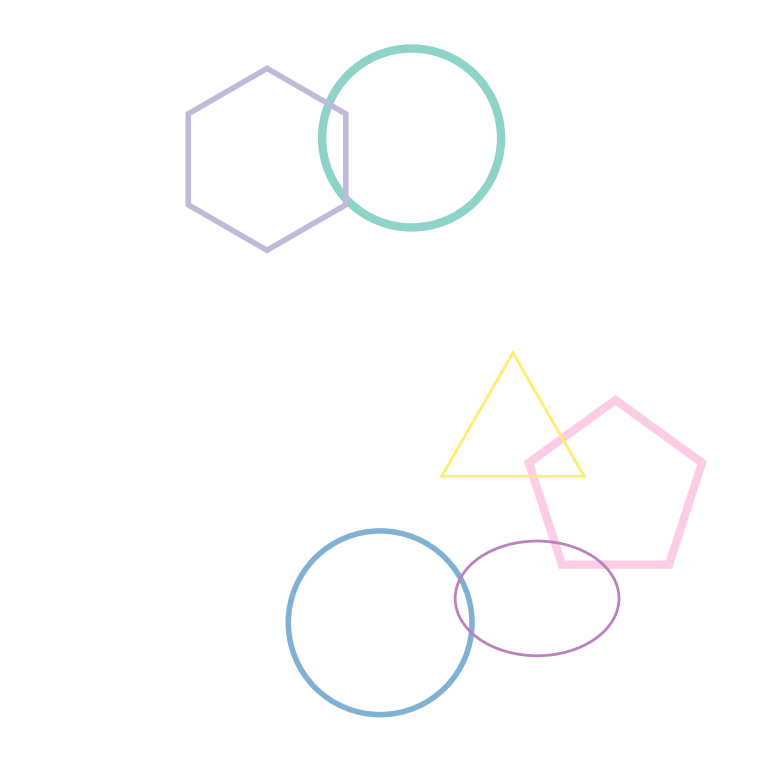[{"shape": "circle", "thickness": 3, "radius": 0.58, "center": [0.535, 0.821]}, {"shape": "hexagon", "thickness": 2, "radius": 0.59, "center": [0.347, 0.793]}, {"shape": "circle", "thickness": 2, "radius": 0.6, "center": [0.494, 0.191]}, {"shape": "pentagon", "thickness": 3, "radius": 0.59, "center": [0.799, 0.362]}, {"shape": "oval", "thickness": 1, "radius": 0.53, "center": [0.698, 0.223]}, {"shape": "triangle", "thickness": 1, "radius": 0.53, "center": [0.666, 0.435]}]